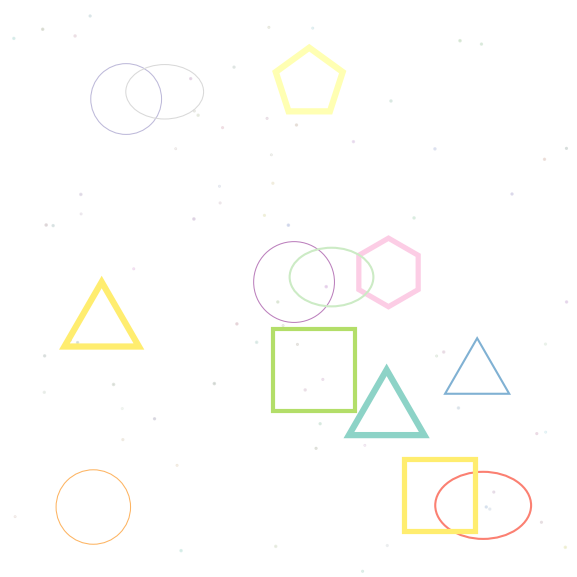[{"shape": "triangle", "thickness": 3, "radius": 0.38, "center": [0.669, 0.283]}, {"shape": "pentagon", "thickness": 3, "radius": 0.3, "center": [0.535, 0.856]}, {"shape": "circle", "thickness": 0.5, "radius": 0.31, "center": [0.218, 0.828]}, {"shape": "oval", "thickness": 1, "radius": 0.41, "center": [0.837, 0.124]}, {"shape": "triangle", "thickness": 1, "radius": 0.32, "center": [0.826, 0.349]}, {"shape": "circle", "thickness": 0.5, "radius": 0.32, "center": [0.162, 0.121]}, {"shape": "square", "thickness": 2, "radius": 0.36, "center": [0.544, 0.358]}, {"shape": "hexagon", "thickness": 2.5, "radius": 0.3, "center": [0.673, 0.527]}, {"shape": "oval", "thickness": 0.5, "radius": 0.34, "center": [0.285, 0.84]}, {"shape": "circle", "thickness": 0.5, "radius": 0.35, "center": [0.509, 0.511]}, {"shape": "oval", "thickness": 1, "radius": 0.36, "center": [0.574, 0.519]}, {"shape": "square", "thickness": 2.5, "radius": 0.31, "center": [0.761, 0.142]}, {"shape": "triangle", "thickness": 3, "radius": 0.37, "center": [0.176, 0.436]}]